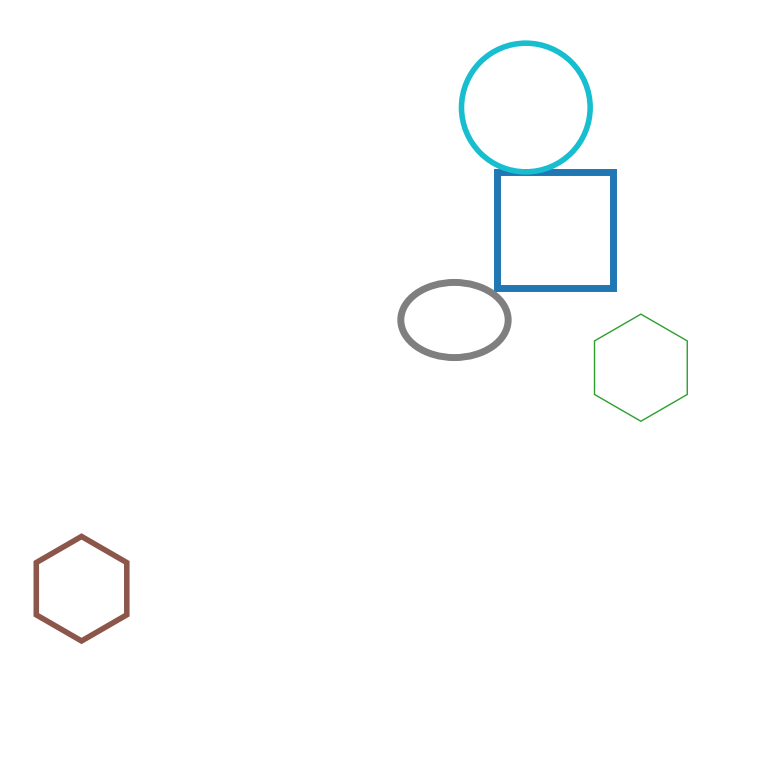[{"shape": "square", "thickness": 2.5, "radius": 0.38, "center": [0.721, 0.701]}, {"shape": "hexagon", "thickness": 0.5, "radius": 0.35, "center": [0.832, 0.522]}, {"shape": "hexagon", "thickness": 2, "radius": 0.34, "center": [0.106, 0.235]}, {"shape": "oval", "thickness": 2.5, "radius": 0.35, "center": [0.59, 0.584]}, {"shape": "circle", "thickness": 2, "radius": 0.42, "center": [0.683, 0.86]}]